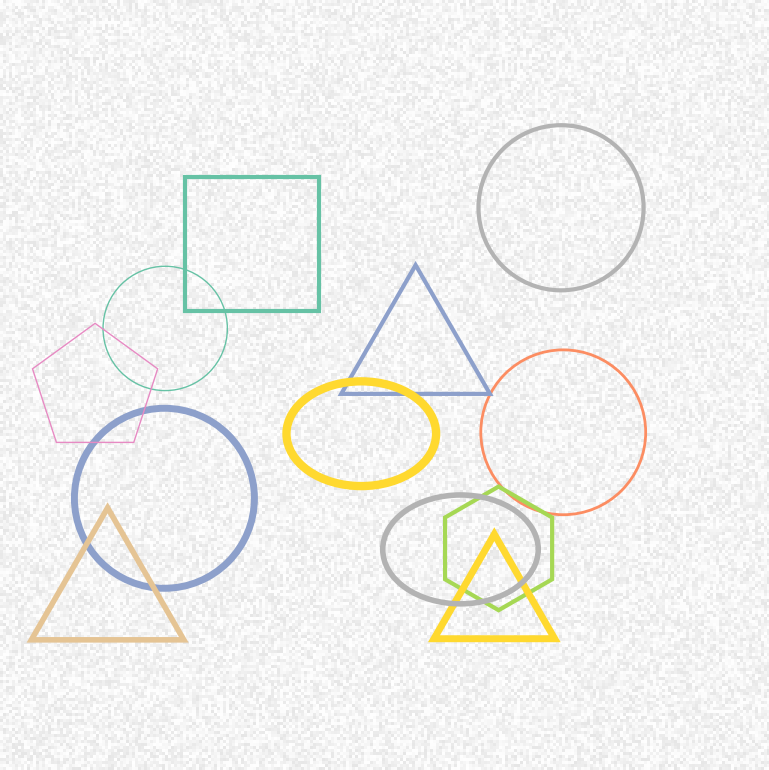[{"shape": "circle", "thickness": 0.5, "radius": 0.4, "center": [0.215, 0.573]}, {"shape": "square", "thickness": 1.5, "radius": 0.43, "center": [0.327, 0.684]}, {"shape": "circle", "thickness": 1, "radius": 0.54, "center": [0.731, 0.439]}, {"shape": "triangle", "thickness": 1.5, "radius": 0.56, "center": [0.54, 0.544]}, {"shape": "circle", "thickness": 2.5, "radius": 0.58, "center": [0.214, 0.353]}, {"shape": "pentagon", "thickness": 0.5, "radius": 0.43, "center": [0.123, 0.495]}, {"shape": "hexagon", "thickness": 1.5, "radius": 0.4, "center": [0.648, 0.288]}, {"shape": "triangle", "thickness": 2.5, "radius": 0.45, "center": [0.642, 0.216]}, {"shape": "oval", "thickness": 3, "radius": 0.49, "center": [0.469, 0.437]}, {"shape": "triangle", "thickness": 2, "radius": 0.57, "center": [0.14, 0.226]}, {"shape": "oval", "thickness": 2, "radius": 0.5, "center": [0.598, 0.286]}, {"shape": "circle", "thickness": 1.5, "radius": 0.54, "center": [0.729, 0.73]}]